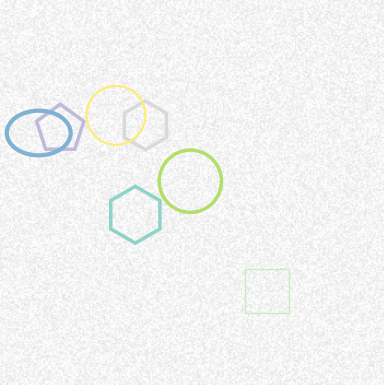[{"shape": "hexagon", "thickness": 2.5, "radius": 0.37, "center": [0.352, 0.442]}, {"shape": "pentagon", "thickness": 2.5, "radius": 0.32, "center": [0.156, 0.665]}, {"shape": "oval", "thickness": 3, "radius": 0.41, "center": [0.101, 0.655]}, {"shape": "circle", "thickness": 2.5, "radius": 0.4, "center": [0.494, 0.529]}, {"shape": "hexagon", "thickness": 2.5, "radius": 0.32, "center": [0.378, 0.674]}, {"shape": "square", "thickness": 1, "radius": 0.29, "center": [0.693, 0.244]}, {"shape": "circle", "thickness": 1.5, "radius": 0.38, "center": [0.301, 0.7]}]